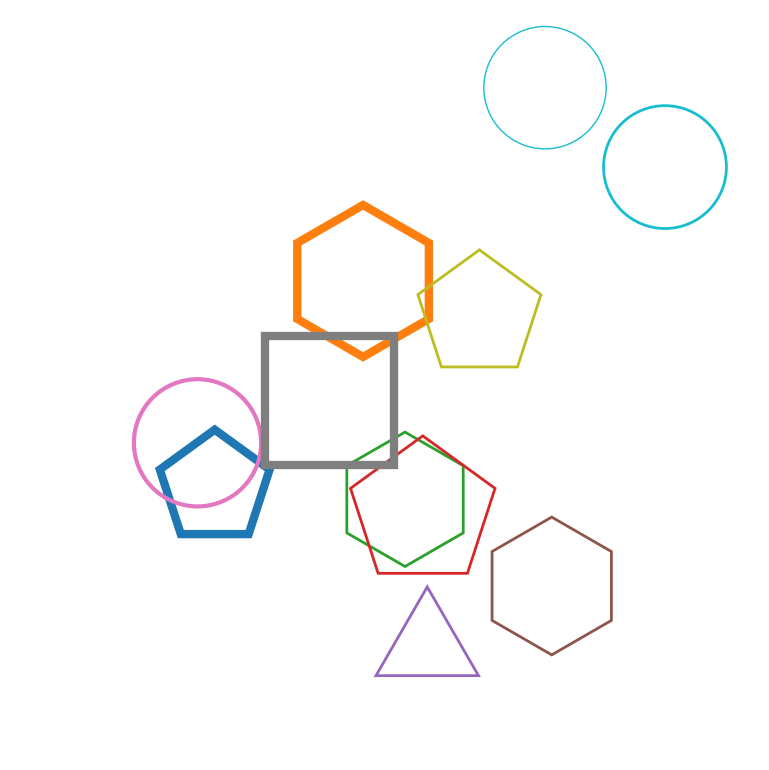[{"shape": "pentagon", "thickness": 3, "radius": 0.37, "center": [0.279, 0.367]}, {"shape": "hexagon", "thickness": 3, "radius": 0.49, "center": [0.471, 0.635]}, {"shape": "hexagon", "thickness": 1, "radius": 0.44, "center": [0.526, 0.352]}, {"shape": "pentagon", "thickness": 1, "radius": 0.49, "center": [0.549, 0.335]}, {"shape": "triangle", "thickness": 1, "radius": 0.38, "center": [0.555, 0.161]}, {"shape": "hexagon", "thickness": 1, "radius": 0.45, "center": [0.717, 0.239]}, {"shape": "circle", "thickness": 1.5, "radius": 0.41, "center": [0.257, 0.425]}, {"shape": "square", "thickness": 3, "radius": 0.42, "center": [0.428, 0.48]}, {"shape": "pentagon", "thickness": 1, "radius": 0.42, "center": [0.623, 0.591]}, {"shape": "circle", "thickness": 1, "radius": 0.4, "center": [0.864, 0.783]}, {"shape": "circle", "thickness": 0.5, "radius": 0.4, "center": [0.708, 0.886]}]